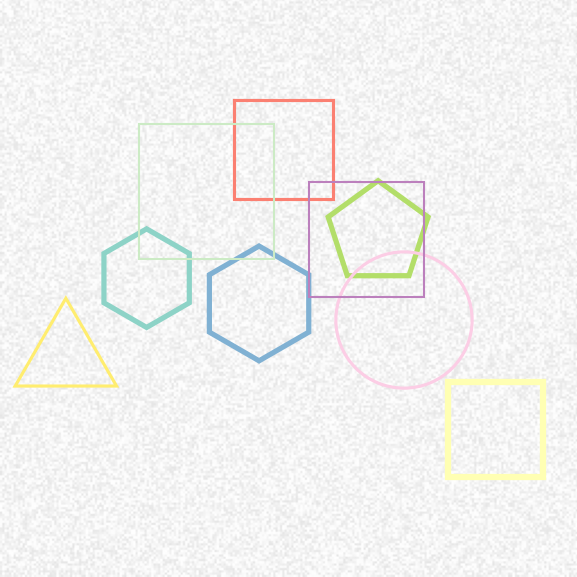[{"shape": "hexagon", "thickness": 2.5, "radius": 0.43, "center": [0.254, 0.517]}, {"shape": "square", "thickness": 3, "radius": 0.41, "center": [0.858, 0.255]}, {"shape": "square", "thickness": 1.5, "radius": 0.43, "center": [0.491, 0.74]}, {"shape": "hexagon", "thickness": 2.5, "radius": 0.5, "center": [0.449, 0.474]}, {"shape": "pentagon", "thickness": 2.5, "radius": 0.45, "center": [0.655, 0.595]}, {"shape": "circle", "thickness": 1.5, "radius": 0.59, "center": [0.7, 0.445]}, {"shape": "square", "thickness": 1, "radius": 0.5, "center": [0.635, 0.584]}, {"shape": "square", "thickness": 1, "radius": 0.59, "center": [0.357, 0.667]}, {"shape": "triangle", "thickness": 1.5, "radius": 0.51, "center": [0.114, 0.381]}]